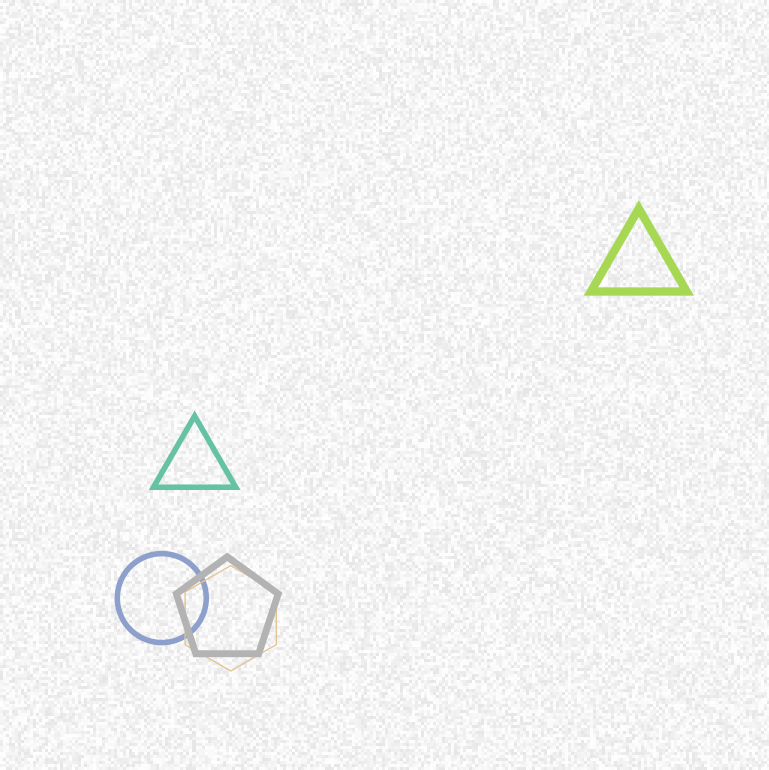[{"shape": "triangle", "thickness": 2, "radius": 0.31, "center": [0.253, 0.398]}, {"shape": "circle", "thickness": 2, "radius": 0.29, "center": [0.21, 0.223]}, {"shape": "triangle", "thickness": 3, "radius": 0.36, "center": [0.83, 0.657]}, {"shape": "hexagon", "thickness": 0.5, "radius": 0.34, "center": [0.3, 0.197]}, {"shape": "pentagon", "thickness": 2.5, "radius": 0.35, "center": [0.295, 0.207]}]